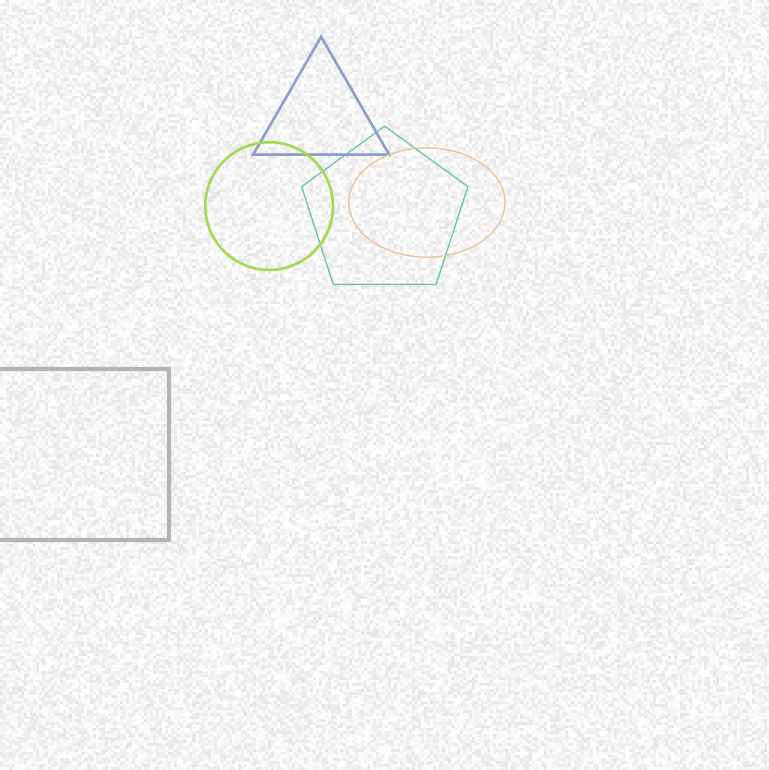[{"shape": "pentagon", "thickness": 0.5, "radius": 0.57, "center": [0.5, 0.722]}, {"shape": "triangle", "thickness": 1, "radius": 0.51, "center": [0.417, 0.85]}, {"shape": "circle", "thickness": 1, "radius": 0.41, "center": [0.35, 0.732]}, {"shape": "oval", "thickness": 0.5, "radius": 0.51, "center": [0.554, 0.737]}, {"shape": "square", "thickness": 1.5, "radius": 0.55, "center": [0.109, 0.41]}]